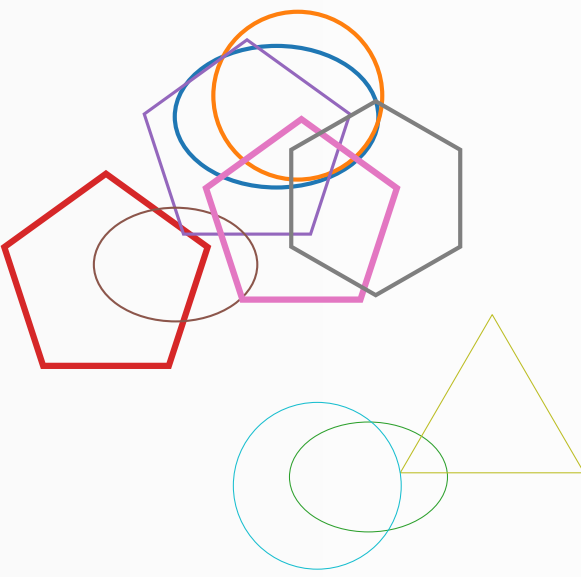[{"shape": "oval", "thickness": 2, "radius": 0.88, "center": [0.476, 0.797]}, {"shape": "circle", "thickness": 2, "radius": 0.73, "center": [0.512, 0.833]}, {"shape": "oval", "thickness": 0.5, "radius": 0.68, "center": [0.634, 0.173]}, {"shape": "pentagon", "thickness": 3, "radius": 0.92, "center": [0.182, 0.514]}, {"shape": "pentagon", "thickness": 1.5, "radius": 0.93, "center": [0.425, 0.744]}, {"shape": "oval", "thickness": 1, "radius": 0.7, "center": [0.302, 0.541]}, {"shape": "pentagon", "thickness": 3, "radius": 0.86, "center": [0.519, 0.62]}, {"shape": "hexagon", "thickness": 2, "radius": 0.84, "center": [0.646, 0.656]}, {"shape": "triangle", "thickness": 0.5, "radius": 0.91, "center": [0.847, 0.272]}, {"shape": "circle", "thickness": 0.5, "radius": 0.72, "center": [0.546, 0.158]}]